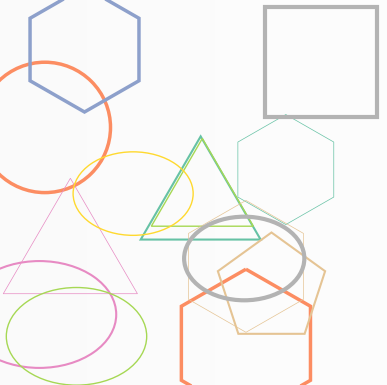[{"shape": "hexagon", "thickness": 0.5, "radius": 0.71, "center": [0.738, 0.56]}, {"shape": "triangle", "thickness": 1.5, "radius": 0.89, "center": [0.518, 0.467]}, {"shape": "circle", "thickness": 2.5, "radius": 0.85, "center": [0.116, 0.669]}, {"shape": "hexagon", "thickness": 2.5, "radius": 0.96, "center": [0.635, 0.108]}, {"shape": "hexagon", "thickness": 2.5, "radius": 0.81, "center": [0.218, 0.871]}, {"shape": "oval", "thickness": 1.5, "radius": 0.99, "center": [0.102, 0.183]}, {"shape": "triangle", "thickness": 0.5, "radius": 1.0, "center": [0.182, 0.337]}, {"shape": "oval", "thickness": 1, "radius": 0.91, "center": [0.197, 0.126]}, {"shape": "triangle", "thickness": 1, "radius": 0.76, "center": [0.522, 0.488]}, {"shape": "oval", "thickness": 1, "radius": 0.77, "center": [0.344, 0.497]}, {"shape": "hexagon", "thickness": 0.5, "radius": 0.86, "center": [0.635, 0.308]}, {"shape": "pentagon", "thickness": 1.5, "radius": 0.73, "center": [0.701, 0.251]}, {"shape": "oval", "thickness": 3, "radius": 0.78, "center": [0.63, 0.329]}, {"shape": "square", "thickness": 3, "radius": 0.72, "center": [0.828, 0.839]}]